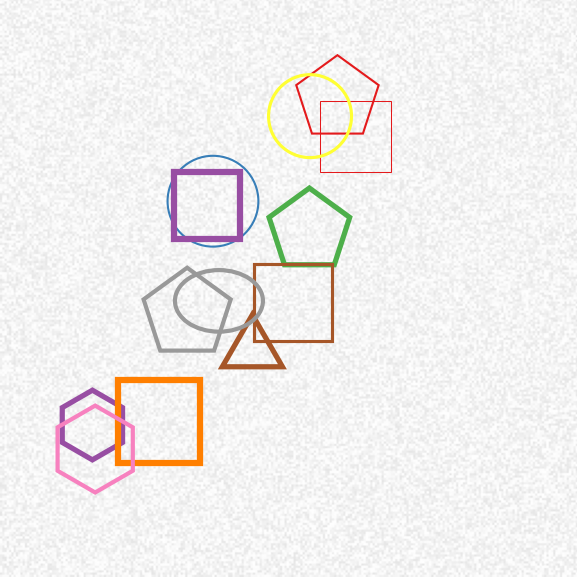[{"shape": "square", "thickness": 0.5, "radius": 0.31, "center": [0.616, 0.762]}, {"shape": "pentagon", "thickness": 1, "radius": 0.38, "center": [0.584, 0.829]}, {"shape": "circle", "thickness": 1, "radius": 0.39, "center": [0.369, 0.651]}, {"shape": "pentagon", "thickness": 2.5, "radius": 0.37, "center": [0.536, 0.6]}, {"shape": "square", "thickness": 3, "radius": 0.29, "center": [0.359, 0.643]}, {"shape": "hexagon", "thickness": 2.5, "radius": 0.3, "center": [0.16, 0.263]}, {"shape": "square", "thickness": 3, "radius": 0.36, "center": [0.275, 0.27]}, {"shape": "circle", "thickness": 1.5, "radius": 0.36, "center": [0.537, 0.798]}, {"shape": "square", "thickness": 1.5, "radius": 0.34, "center": [0.507, 0.476]}, {"shape": "triangle", "thickness": 2.5, "radius": 0.3, "center": [0.437, 0.394]}, {"shape": "hexagon", "thickness": 2, "radius": 0.38, "center": [0.165, 0.222]}, {"shape": "pentagon", "thickness": 2, "radius": 0.4, "center": [0.324, 0.456]}, {"shape": "oval", "thickness": 2, "radius": 0.38, "center": [0.379, 0.478]}]